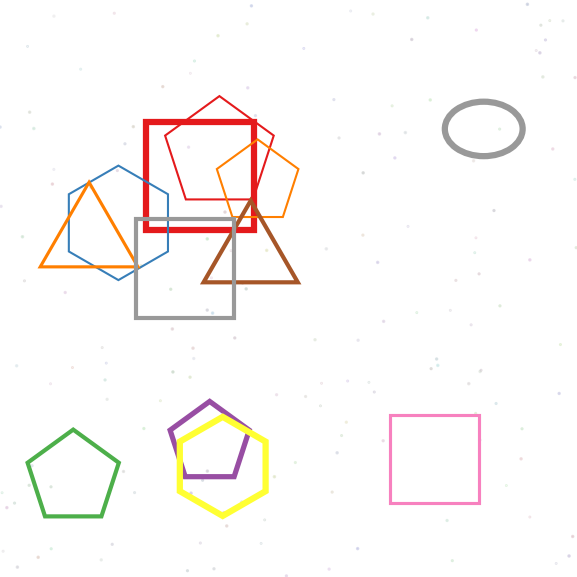[{"shape": "square", "thickness": 3, "radius": 0.47, "center": [0.346, 0.694]}, {"shape": "pentagon", "thickness": 1, "radius": 0.49, "center": [0.38, 0.734]}, {"shape": "hexagon", "thickness": 1, "radius": 0.5, "center": [0.205, 0.613]}, {"shape": "pentagon", "thickness": 2, "radius": 0.42, "center": [0.127, 0.172]}, {"shape": "pentagon", "thickness": 2.5, "radius": 0.36, "center": [0.363, 0.232]}, {"shape": "pentagon", "thickness": 1, "radius": 0.37, "center": [0.446, 0.683]}, {"shape": "triangle", "thickness": 1.5, "radius": 0.49, "center": [0.154, 0.586]}, {"shape": "hexagon", "thickness": 3, "radius": 0.43, "center": [0.386, 0.192]}, {"shape": "triangle", "thickness": 2, "radius": 0.47, "center": [0.434, 0.557]}, {"shape": "square", "thickness": 1.5, "radius": 0.38, "center": [0.752, 0.204]}, {"shape": "square", "thickness": 2, "radius": 0.43, "center": [0.32, 0.535]}, {"shape": "oval", "thickness": 3, "radius": 0.34, "center": [0.838, 0.776]}]